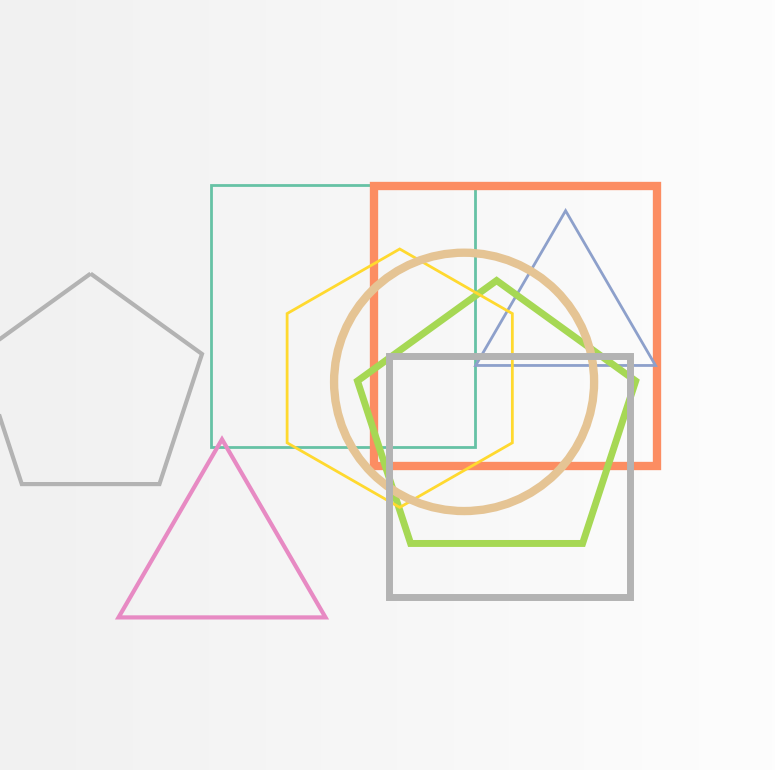[{"shape": "square", "thickness": 1, "radius": 0.85, "center": [0.443, 0.589]}, {"shape": "square", "thickness": 3, "radius": 0.91, "center": [0.665, 0.577]}, {"shape": "triangle", "thickness": 1, "radius": 0.67, "center": [0.73, 0.592]}, {"shape": "triangle", "thickness": 1.5, "radius": 0.77, "center": [0.286, 0.275]}, {"shape": "pentagon", "thickness": 2.5, "radius": 0.94, "center": [0.641, 0.447]}, {"shape": "hexagon", "thickness": 1, "radius": 0.84, "center": [0.516, 0.509]}, {"shape": "circle", "thickness": 3, "radius": 0.84, "center": [0.599, 0.504]}, {"shape": "pentagon", "thickness": 1.5, "radius": 0.76, "center": [0.117, 0.494]}, {"shape": "square", "thickness": 2.5, "radius": 0.78, "center": [0.658, 0.381]}]